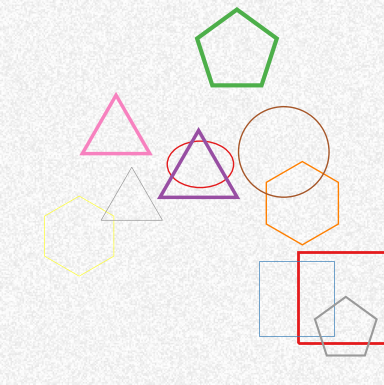[{"shape": "square", "thickness": 2, "radius": 0.59, "center": [0.892, 0.227]}, {"shape": "oval", "thickness": 1, "radius": 0.43, "center": [0.521, 0.573]}, {"shape": "square", "thickness": 0.5, "radius": 0.49, "center": [0.769, 0.226]}, {"shape": "pentagon", "thickness": 3, "radius": 0.54, "center": [0.615, 0.866]}, {"shape": "triangle", "thickness": 2.5, "radius": 0.58, "center": [0.516, 0.545]}, {"shape": "hexagon", "thickness": 1, "radius": 0.54, "center": [0.785, 0.472]}, {"shape": "hexagon", "thickness": 0.5, "radius": 0.52, "center": [0.206, 0.387]}, {"shape": "circle", "thickness": 1, "radius": 0.59, "center": [0.737, 0.605]}, {"shape": "triangle", "thickness": 2.5, "radius": 0.51, "center": [0.301, 0.652]}, {"shape": "triangle", "thickness": 0.5, "radius": 0.46, "center": [0.342, 0.474]}, {"shape": "pentagon", "thickness": 1.5, "radius": 0.42, "center": [0.898, 0.145]}]